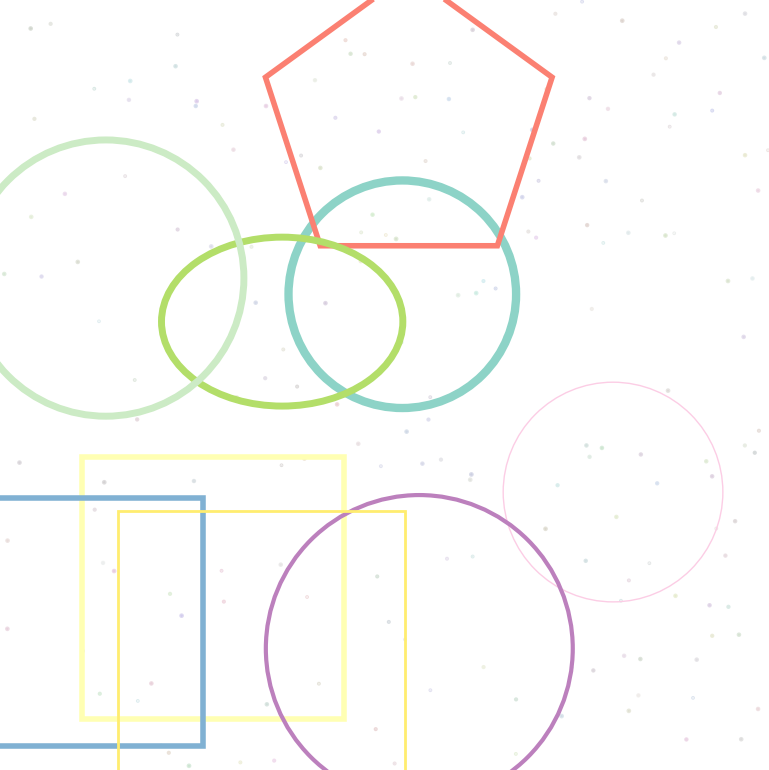[{"shape": "circle", "thickness": 3, "radius": 0.74, "center": [0.522, 0.618]}, {"shape": "square", "thickness": 2, "radius": 0.85, "center": [0.277, 0.236]}, {"shape": "pentagon", "thickness": 2, "radius": 0.98, "center": [0.531, 0.839]}, {"shape": "square", "thickness": 2, "radius": 0.8, "center": [0.103, 0.192]}, {"shape": "oval", "thickness": 2.5, "radius": 0.78, "center": [0.366, 0.582]}, {"shape": "circle", "thickness": 0.5, "radius": 0.71, "center": [0.796, 0.361]}, {"shape": "circle", "thickness": 1.5, "radius": 1.0, "center": [0.545, 0.158]}, {"shape": "circle", "thickness": 2.5, "radius": 0.9, "center": [0.137, 0.639]}, {"shape": "square", "thickness": 1, "radius": 0.93, "center": [0.34, 0.149]}]